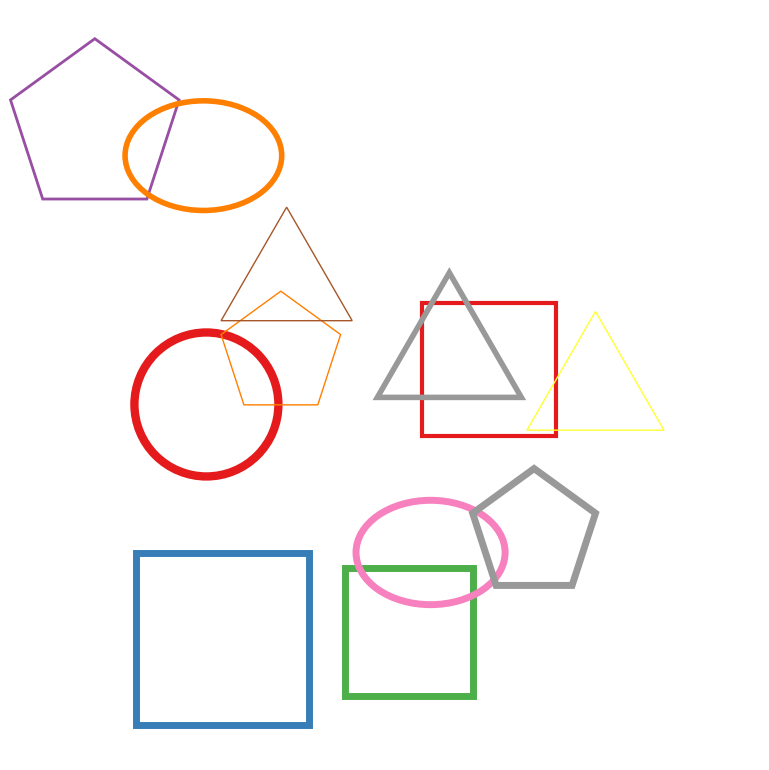[{"shape": "circle", "thickness": 3, "radius": 0.47, "center": [0.268, 0.475]}, {"shape": "square", "thickness": 1.5, "radius": 0.43, "center": [0.635, 0.52]}, {"shape": "square", "thickness": 2.5, "radius": 0.56, "center": [0.289, 0.17]}, {"shape": "square", "thickness": 2.5, "radius": 0.42, "center": [0.531, 0.179]}, {"shape": "pentagon", "thickness": 1, "radius": 0.58, "center": [0.123, 0.835]}, {"shape": "oval", "thickness": 2, "radius": 0.51, "center": [0.264, 0.798]}, {"shape": "pentagon", "thickness": 0.5, "radius": 0.41, "center": [0.365, 0.54]}, {"shape": "triangle", "thickness": 0.5, "radius": 0.51, "center": [0.773, 0.493]}, {"shape": "triangle", "thickness": 0.5, "radius": 0.49, "center": [0.372, 0.633]}, {"shape": "oval", "thickness": 2.5, "radius": 0.48, "center": [0.559, 0.282]}, {"shape": "triangle", "thickness": 2, "radius": 0.54, "center": [0.584, 0.538]}, {"shape": "pentagon", "thickness": 2.5, "radius": 0.42, "center": [0.694, 0.308]}]